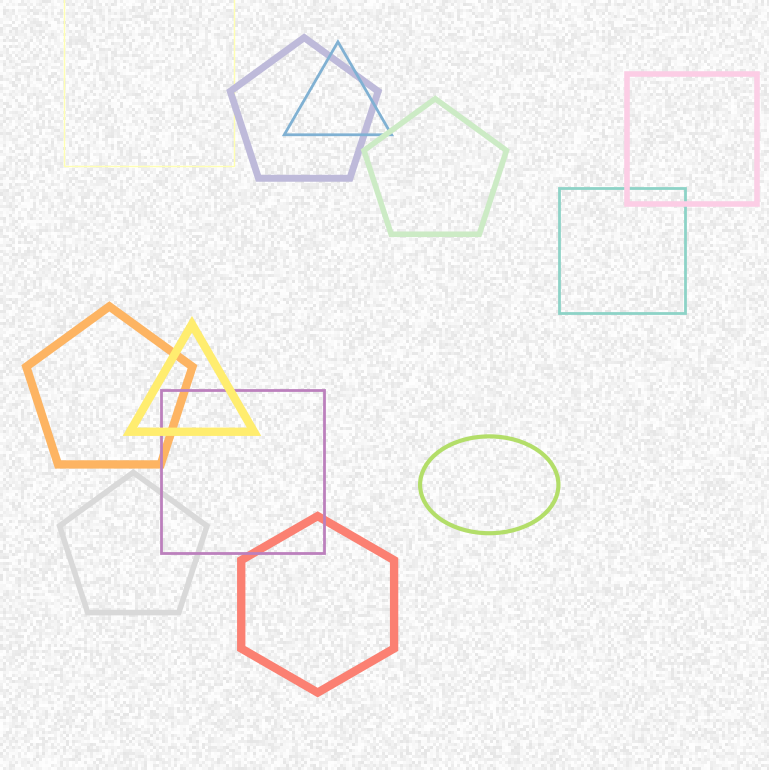[{"shape": "square", "thickness": 1, "radius": 0.41, "center": [0.808, 0.675]}, {"shape": "square", "thickness": 0.5, "radius": 0.55, "center": [0.194, 0.895]}, {"shape": "pentagon", "thickness": 2.5, "radius": 0.5, "center": [0.395, 0.85]}, {"shape": "hexagon", "thickness": 3, "radius": 0.57, "center": [0.413, 0.215]}, {"shape": "triangle", "thickness": 1, "radius": 0.4, "center": [0.439, 0.865]}, {"shape": "pentagon", "thickness": 3, "radius": 0.57, "center": [0.142, 0.489]}, {"shape": "oval", "thickness": 1.5, "radius": 0.45, "center": [0.635, 0.37]}, {"shape": "square", "thickness": 2, "radius": 0.42, "center": [0.898, 0.819]}, {"shape": "pentagon", "thickness": 2, "radius": 0.5, "center": [0.173, 0.286]}, {"shape": "square", "thickness": 1, "radius": 0.53, "center": [0.315, 0.388]}, {"shape": "pentagon", "thickness": 2, "radius": 0.49, "center": [0.565, 0.774]}, {"shape": "triangle", "thickness": 3, "radius": 0.47, "center": [0.249, 0.486]}]